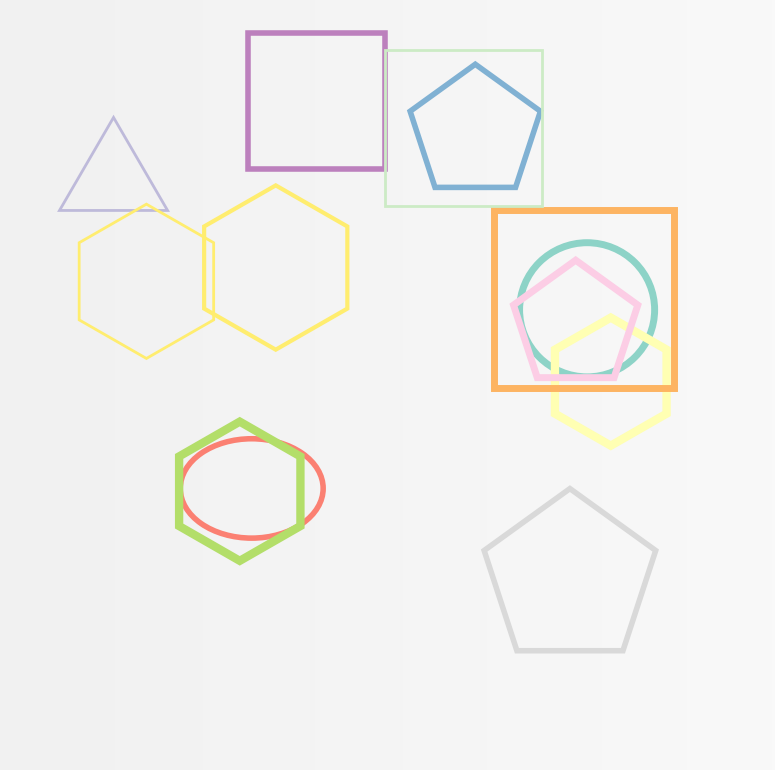[{"shape": "circle", "thickness": 2.5, "radius": 0.44, "center": [0.758, 0.598]}, {"shape": "hexagon", "thickness": 3, "radius": 0.42, "center": [0.788, 0.504]}, {"shape": "triangle", "thickness": 1, "radius": 0.4, "center": [0.146, 0.767]}, {"shape": "oval", "thickness": 2, "radius": 0.46, "center": [0.325, 0.366]}, {"shape": "pentagon", "thickness": 2, "radius": 0.44, "center": [0.613, 0.828]}, {"shape": "square", "thickness": 2.5, "radius": 0.58, "center": [0.753, 0.612]}, {"shape": "hexagon", "thickness": 3, "radius": 0.45, "center": [0.309, 0.362]}, {"shape": "pentagon", "thickness": 2.5, "radius": 0.42, "center": [0.743, 0.578]}, {"shape": "pentagon", "thickness": 2, "radius": 0.58, "center": [0.735, 0.249]}, {"shape": "square", "thickness": 2, "radius": 0.44, "center": [0.409, 0.869]}, {"shape": "square", "thickness": 1, "radius": 0.51, "center": [0.598, 0.833]}, {"shape": "hexagon", "thickness": 1, "radius": 0.5, "center": [0.189, 0.635]}, {"shape": "hexagon", "thickness": 1.5, "radius": 0.53, "center": [0.356, 0.653]}]